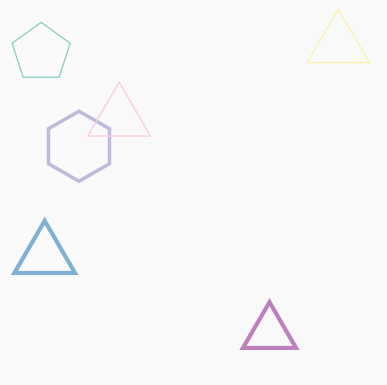[{"shape": "pentagon", "thickness": 1, "radius": 0.39, "center": [0.106, 0.863]}, {"shape": "hexagon", "thickness": 2.5, "radius": 0.45, "center": [0.204, 0.62]}, {"shape": "triangle", "thickness": 3, "radius": 0.45, "center": [0.115, 0.336]}, {"shape": "triangle", "thickness": 1, "radius": 0.47, "center": [0.307, 0.693]}, {"shape": "triangle", "thickness": 3, "radius": 0.4, "center": [0.696, 0.136]}, {"shape": "triangle", "thickness": 0.5, "radius": 0.47, "center": [0.873, 0.884]}]